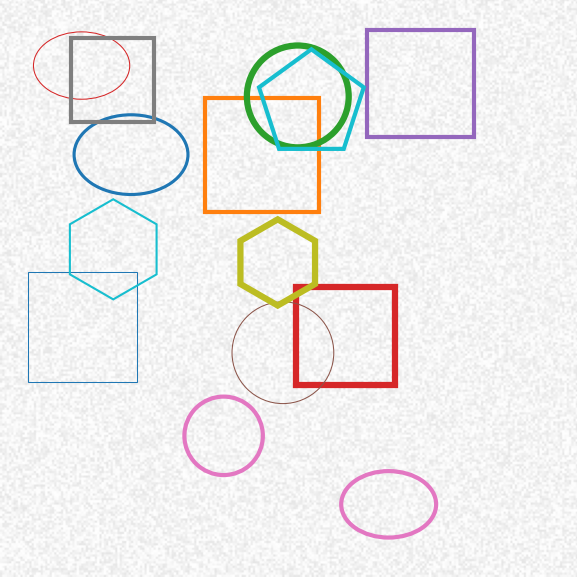[{"shape": "square", "thickness": 0.5, "radius": 0.47, "center": [0.143, 0.433]}, {"shape": "oval", "thickness": 1.5, "radius": 0.49, "center": [0.227, 0.731]}, {"shape": "square", "thickness": 2, "radius": 0.49, "center": [0.454, 0.73]}, {"shape": "circle", "thickness": 3, "radius": 0.44, "center": [0.516, 0.832]}, {"shape": "oval", "thickness": 0.5, "radius": 0.42, "center": [0.141, 0.886]}, {"shape": "square", "thickness": 3, "radius": 0.43, "center": [0.598, 0.417]}, {"shape": "square", "thickness": 2, "radius": 0.46, "center": [0.729, 0.855]}, {"shape": "circle", "thickness": 0.5, "radius": 0.44, "center": [0.49, 0.388]}, {"shape": "oval", "thickness": 2, "radius": 0.41, "center": [0.673, 0.126]}, {"shape": "circle", "thickness": 2, "radius": 0.34, "center": [0.387, 0.244]}, {"shape": "square", "thickness": 2, "radius": 0.36, "center": [0.195, 0.861]}, {"shape": "hexagon", "thickness": 3, "radius": 0.37, "center": [0.481, 0.545]}, {"shape": "hexagon", "thickness": 1, "radius": 0.43, "center": [0.196, 0.567]}, {"shape": "pentagon", "thickness": 2, "radius": 0.48, "center": [0.539, 0.818]}]